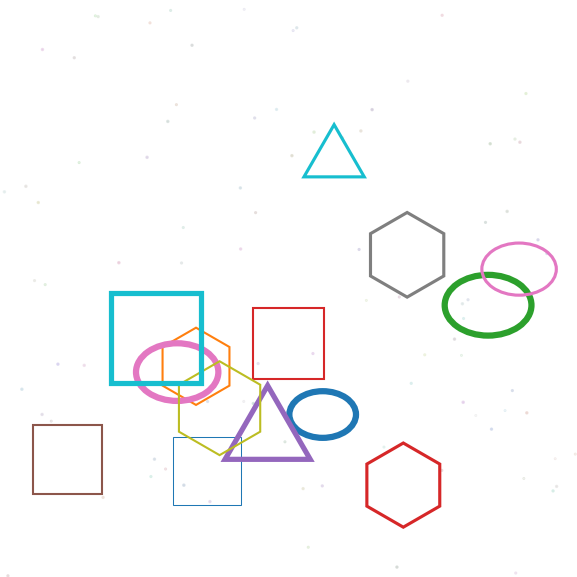[{"shape": "square", "thickness": 0.5, "radius": 0.29, "center": [0.359, 0.183]}, {"shape": "oval", "thickness": 3, "radius": 0.29, "center": [0.559, 0.281]}, {"shape": "hexagon", "thickness": 1, "radius": 0.33, "center": [0.339, 0.365]}, {"shape": "oval", "thickness": 3, "radius": 0.38, "center": [0.845, 0.471]}, {"shape": "hexagon", "thickness": 1.5, "radius": 0.36, "center": [0.698, 0.159]}, {"shape": "square", "thickness": 1, "radius": 0.31, "center": [0.5, 0.403]}, {"shape": "triangle", "thickness": 2.5, "radius": 0.43, "center": [0.463, 0.246]}, {"shape": "square", "thickness": 1, "radius": 0.3, "center": [0.117, 0.204]}, {"shape": "oval", "thickness": 1.5, "radius": 0.32, "center": [0.899, 0.533]}, {"shape": "oval", "thickness": 3, "radius": 0.36, "center": [0.307, 0.355]}, {"shape": "hexagon", "thickness": 1.5, "radius": 0.37, "center": [0.705, 0.558]}, {"shape": "hexagon", "thickness": 1, "radius": 0.41, "center": [0.38, 0.292]}, {"shape": "triangle", "thickness": 1.5, "radius": 0.3, "center": [0.579, 0.723]}, {"shape": "square", "thickness": 2.5, "radius": 0.39, "center": [0.27, 0.415]}]